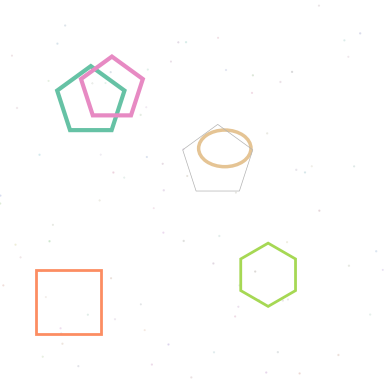[{"shape": "pentagon", "thickness": 3, "radius": 0.46, "center": [0.236, 0.736]}, {"shape": "square", "thickness": 2, "radius": 0.42, "center": [0.178, 0.216]}, {"shape": "pentagon", "thickness": 3, "radius": 0.42, "center": [0.291, 0.769]}, {"shape": "hexagon", "thickness": 2, "radius": 0.41, "center": [0.696, 0.286]}, {"shape": "oval", "thickness": 2.5, "radius": 0.34, "center": [0.584, 0.615]}, {"shape": "pentagon", "thickness": 0.5, "radius": 0.48, "center": [0.566, 0.581]}]